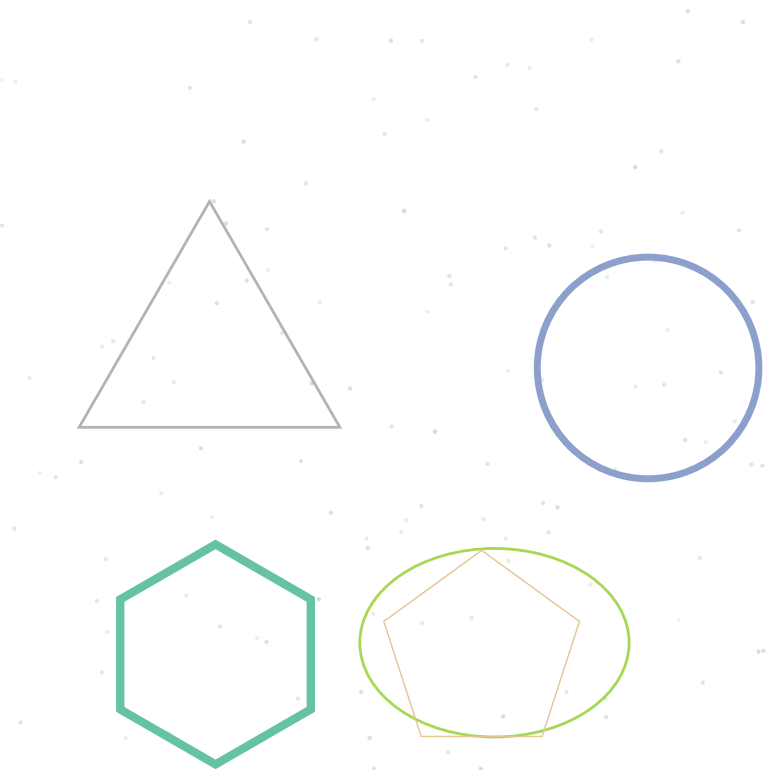[{"shape": "hexagon", "thickness": 3, "radius": 0.71, "center": [0.28, 0.15]}, {"shape": "circle", "thickness": 2.5, "radius": 0.72, "center": [0.842, 0.522]}, {"shape": "oval", "thickness": 1, "radius": 0.87, "center": [0.642, 0.165]}, {"shape": "pentagon", "thickness": 0.5, "radius": 0.67, "center": [0.625, 0.152]}, {"shape": "triangle", "thickness": 1, "radius": 0.98, "center": [0.272, 0.543]}]